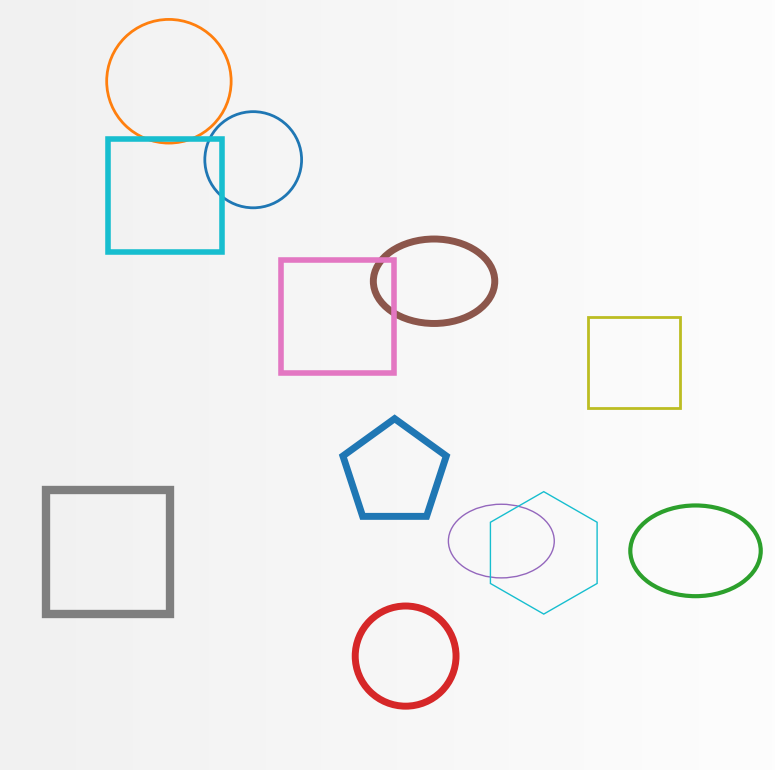[{"shape": "pentagon", "thickness": 2.5, "radius": 0.35, "center": [0.509, 0.386]}, {"shape": "circle", "thickness": 1, "radius": 0.31, "center": [0.327, 0.793]}, {"shape": "circle", "thickness": 1, "radius": 0.4, "center": [0.218, 0.894]}, {"shape": "oval", "thickness": 1.5, "radius": 0.42, "center": [0.897, 0.285]}, {"shape": "circle", "thickness": 2.5, "radius": 0.33, "center": [0.523, 0.148]}, {"shape": "oval", "thickness": 0.5, "radius": 0.34, "center": [0.647, 0.297]}, {"shape": "oval", "thickness": 2.5, "radius": 0.39, "center": [0.56, 0.635]}, {"shape": "square", "thickness": 2, "radius": 0.36, "center": [0.436, 0.589]}, {"shape": "square", "thickness": 3, "radius": 0.4, "center": [0.139, 0.283]}, {"shape": "square", "thickness": 1, "radius": 0.3, "center": [0.818, 0.53]}, {"shape": "square", "thickness": 2, "radius": 0.37, "center": [0.213, 0.746]}, {"shape": "hexagon", "thickness": 0.5, "radius": 0.4, "center": [0.702, 0.282]}]